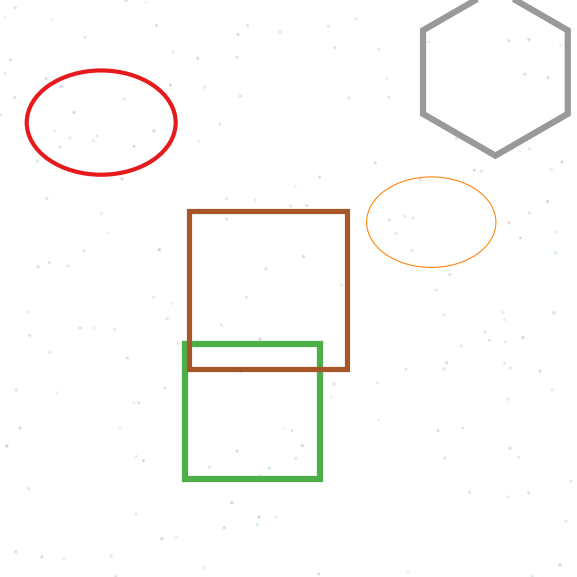[{"shape": "oval", "thickness": 2, "radius": 0.64, "center": [0.175, 0.787]}, {"shape": "square", "thickness": 3, "radius": 0.58, "center": [0.437, 0.286]}, {"shape": "oval", "thickness": 0.5, "radius": 0.56, "center": [0.747, 0.614]}, {"shape": "square", "thickness": 2.5, "radius": 0.68, "center": [0.463, 0.497]}, {"shape": "hexagon", "thickness": 3, "radius": 0.72, "center": [0.858, 0.874]}]